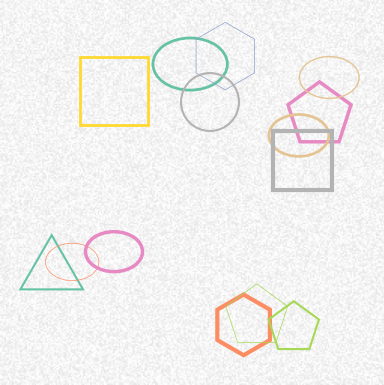[{"shape": "triangle", "thickness": 1.5, "radius": 0.47, "center": [0.134, 0.295]}, {"shape": "oval", "thickness": 2, "radius": 0.48, "center": [0.494, 0.834]}, {"shape": "oval", "thickness": 0.5, "radius": 0.35, "center": [0.187, 0.32]}, {"shape": "hexagon", "thickness": 3, "radius": 0.39, "center": [0.633, 0.156]}, {"shape": "hexagon", "thickness": 0.5, "radius": 0.44, "center": [0.585, 0.854]}, {"shape": "oval", "thickness": 2.5, "radius": 0.37, "center": [0.296, 0.346]}, {"shape": "pentagon", "thickness": 2.5, "radius": 0.43, "center": [0.83, 0.701]}, {"shape": "pentagon", "thickness": 1.5, "radius": 0.34, "center": [0.763, 0.149]}, {"shape": "pentagon", "thickness": 0.5, "radius": 0.42, "center": [0.667, 0.178]}, {"shape": "square", "thickness": 2, "radius": 0.45, "center": [0.296, 0.764]}, {"shape": "oval", "thickness": 2, "radius": 0.39, "center": [0.776, 0.648]}, {"shape": "oval", "thickness": 1, "radius": 0.39, "center": [0.855, 0.799]}, {"shape": "square", "thickness": 3, "radius": 0.38, "center": [0.786, 0.583]}, {"shape": "circle", "thickness": 1.5, "radius": 0.38, "center": [0.545, 0.735]}]